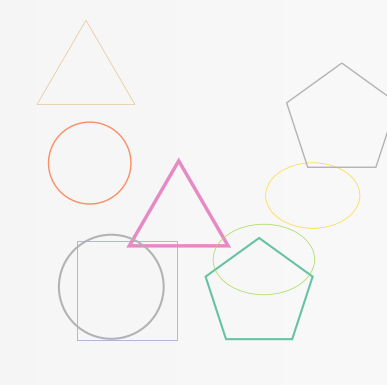[{"shape": "pentagon", "thickness": 1.5, "radius": 0.73, "center": [0.669, 0.237]}, {"shape": "circle", "thickness": 1, "radius": 0.53, "center": [0.232, 0.576]}, {"shape": "square", "thickness": 0.5, "radius": 0.64, "center": [0.328, 0.246]}, {"shape": "triangle", "thickness": 2.5, "radius": 0.74, "center": [0.461, 0.435]}, {"shape": "oval", "thickness": 0.5, "radius": 0.65, "center": [0.681, 0.326]}, {"shape": "oval", "thickness": 0.5, "radius": 0.61, "center": [0.807, 0.492]}, {"shape": "triangle", "thickness": 0.5, "radius": 0.73, "center": [0.222, 0.802]}, {"shape": "circle", "thickness": 1.5, "radius": 0.68, "center": [0.287, 0.255]}, {"shape": "pentagon", "thickness": 1, "radius": 0.75, "center": [0.882, 0.687]}]